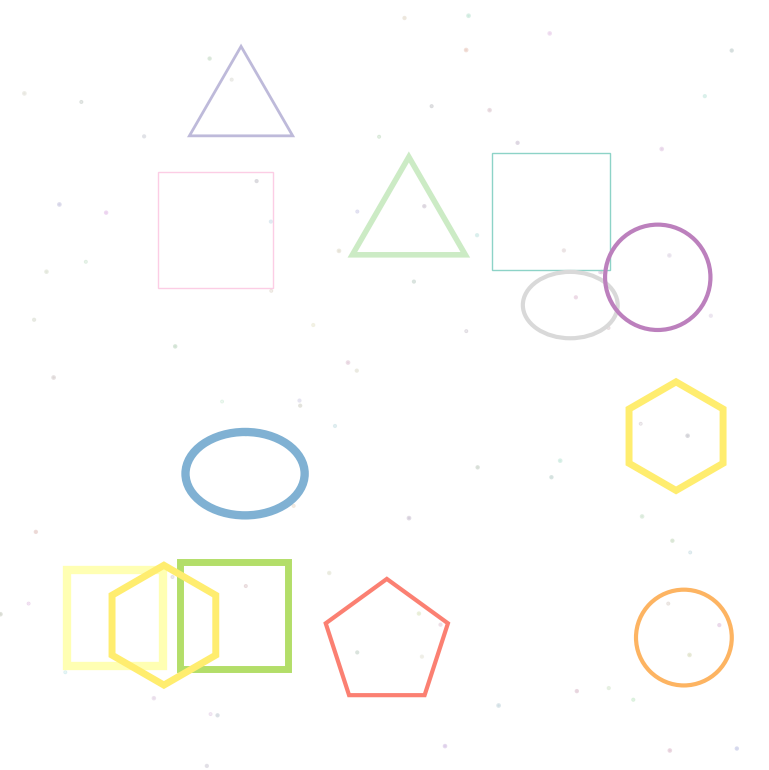[{"shape": "square", "thickness": 0.5, "radius": 0.38, "center": [0.716, 0.726]}, {"shape": "square", "thickness": 3, "radius": 0.31, "center": [0.149, 0.197]}, {"shape": "triangle", "thickness": 1, "radius": 0.39, "center": [0.313, 0.862]}, {"shape": "pentagon", "thickness": 1.5, "radius": 0.42, "center": [0.502, 0.165]}, {"shape": "oval", "thickness": 3, "radius": 0.39, "center": [0.318, 0.385]}, {"shape": "circle", "thickness": 1.5, "radius": 0.31, "center": [0.888, 0.172]}, {"shape": "square", "thickness": 2.5, "radius": 0.35, "center": [0.304, 0.2]}, {"shape": "square", "thickness": 0.5, "radius": 0.38, "center": [0.28, 0.702]}, {"shape": "oval", "thickness": 1.5, "radius": 0.31, "center": [0.741, 0.604]}, {"shape": "circle", "thickness": 1.5, "radius": 0.34, "center": [0.854, 0.64]}, {"shape": "triangle", "thickness": 2, "radius": 0.42, "center": [0.531, 0.711]}, {"shape": "hexagon", "thickness": 2.5, "radius": 0.39, "center": [0.213, 0.188]}, {"shape": "hexagon", "thickness": 2.5, "radius": 0.35, "center": [0.878, 0.434]}]